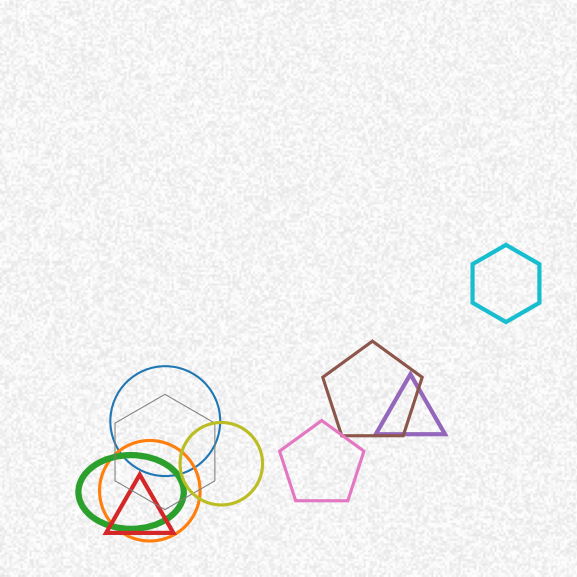[{"shape": "circle", "thickness": 1, "radius": 0.48, "center": [0.286, 0.27]}, {"shape": "circle", "thickness": 1.5, "radius": 0.44, "center": [0.259, 0.149]}, {"shape": "oval", "thickness": 3, "radius": 0.46, "center": [0.227, 0.147]}, {"shape": "triangle", "thickness": 2, "radius": 0.34, "center": [0.242, 0.11]}, {"shape": "triangle", "thickness": 2, "radius": 0.35, "center": [0.711, 0.282]}, {"shape": "pentagon", "thickness": 1.5, "radius": 0.45, "center": [0.645, 0.318]}, {"shape": "pentagon", "thickness": 1.5, "radius": 0.38, "center": [0.557, 0.194]}, {"shape": "hexagon", "thickness": 0.5, "radius": 0.5, "center": [0.286, 0.216]}, {"shape": "circle", "thickness": 1.5, "radius": 0.36, "center": [0.383, 0.196]}, {"shape": "hexagon", "thickness": 2, "radius": 0.33, "center": [0.876, 0.508]}]